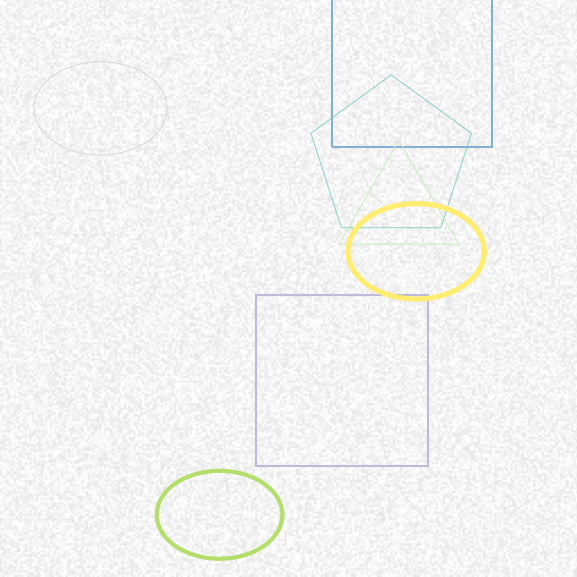[{"shape": "pentagon", "thickness": 0.5, "radius": 0.73, "center": [0.677, 0.723]}, {"shape": "square", "thickness": 1, "radius": 0.74, "center": [0.592, 0.34]}, {"shape": "square", "thickness": 1, "radius": 0.69, "center": [0.713, 0.883]}, {"shape": "oval", "thickness": 2, "radius": 0.54, "center": [0.38, 0.108]}, {"shape": "oval", "thickness": 0.5, "radius": 0.58, "center": [0.174, 0.811]}, {"shape": "triangle", "thickness": 0.5, "radius": 0.6, "center": [0.691, 0.636]}, {"shape": "oval", "thickness": 2.5, "radius": 0.59, "center": [0.721, 0.564]}]